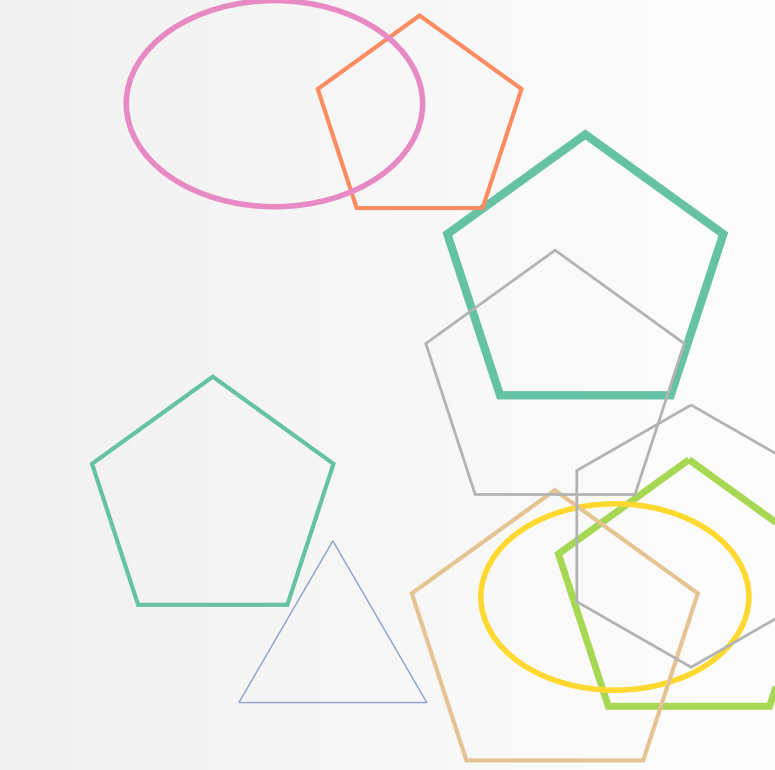[{"shape": "pentagon", "thickness": 3, "radius": 0.94, "center": [0.755, 0.638]}, {"shape": "pentagon", "thickness": 1.5, "radius": 0.82, "center": [0.275, 0.347]}, {"shape": "pentagon", "thickness": 1.5, "radius": 0.69, "center": [0.541, 0.842]}, {"shape": "triangle", "thickness": 0.5, "radius": 0.7, "center": [0.429, 0.158]}, {"shape": "oval", "thickness": 2, "radius": 0.96, "center": [0.354, 0.865]}, {"shape": "pentagon", "thickness": 2.5, "radius": 0.89, "center": [0.889, 0.226]}, {"shape": "oval", "thickness": 2, "radius": 0.86, "center": [0.793, 0.225]}, {"shape": "pentagon", "thickness": 1.5, "radius": 0.97, "center": [0.716, 0.169]}, {"shape": "pentagon", "thickness": 1, "radius": 0.88, "center": [0.716, 0.5]}, {"shape": "hexagon", "thickness": 1, "radius": 0.85, "center": [0.892, 0.304]}]